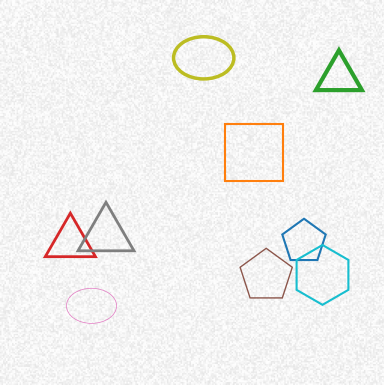[{"shape": "pentagon", "thickness": 1.5, "radius": 0.3, "center": [0.79, 0.373]}, {"shape": "square", "thickness": 1.5, "radius": 0.38, "center": [0.66, 0.604]}, {"shape": "triangle", "thickness": 3, "radius": 0.34, "center": [0.88, 0.8]}, {"shape": "triangle", "thickness": 2, "radius": 0.38, "center": [0.183, 0.371]}, {"shape": "pentagon", "thickness": 1, "radius": 0.36, "center": [0.691, 0.284]}, {"shape": "oval", "thickness": 0.5, "radius": 0.33, "center": [0.238, 0.206]}, {"shape": "triangle", "thickness": 2, "radius": 0.42, "center": [0.275, 0.391]}, {"shape": "oval", "thickness": 2.5, "radius": 0.39, "center": [0.529, 0.85]}, {"shape": "hexagon", "thickness": 1.5, "radius": 0.39, "center": [0.838, 0.286]}]